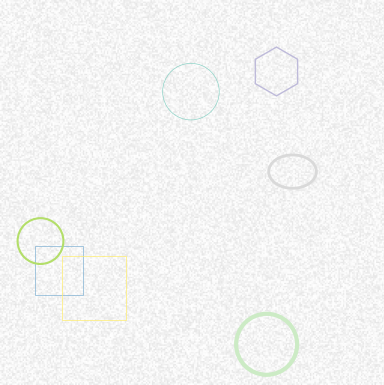[{"shape": "circle", "thickness": 0.5, "radius": 0.37, "center": [0.496, 0.762]}, {"shape": "hexagon", "thickness": 1, "radius": 0.32, "center": [0.718, 0.814]}, {"shape": "square", "thickness": 0.5, "radius": 0.31, "center": [0.154, 0.297]}, {"shape": "circle", "thickness": 1.5, "radius": 0.3, "center": [0.105, 0.374]}, {"shape": "oval", "thickness": 2, "radius": 0.31, "center": [0.76, 0.554]}, {"shape": "circle", "thickness": 3, "radius": 0.4, "center": [0.693, 0.106]}, {"shape": "square", "thickness": 0.5, "radius": 0.42, "center": [0.244, 0.252]}]